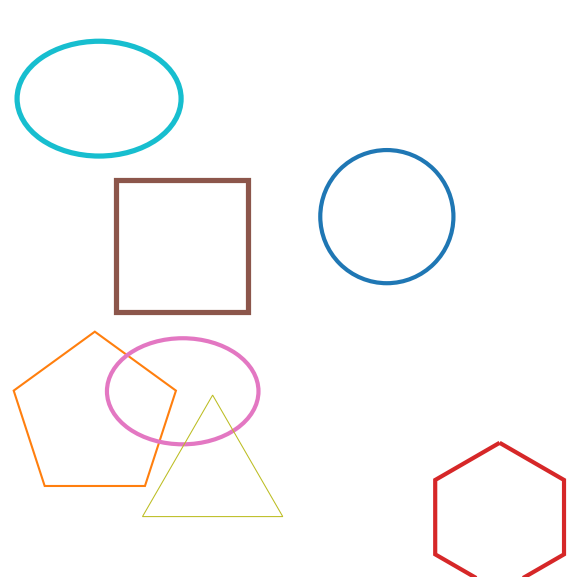[{"shape": "circle", "thickness": 2, "radius": 0.58, "center": [0.67, 0.624]}, {"shape": "pentagon", "thickness": 1, "radius": 0.74, "center": [0.164, 0.277]}, {"shape": "hexagon", "thickness": 2, "radius": 0.64, "center": [0.865, 0.104]}, {"shape": "square", "thickness": 2.5, "radius": 0.57, "center": [0.316, 0.573]}, {"shape": "oval", "thickness": 2, "radius": 0.66, "center": [0.316, 0.322]}, {"shape": "triangle", "thickness": 0.5, "radius": 0.7, "center": [0.368, 0.175]}, {"shape": "oval", "thickness": 2.5, "radius": 0.71, "center": [0.172, 0.828]}]